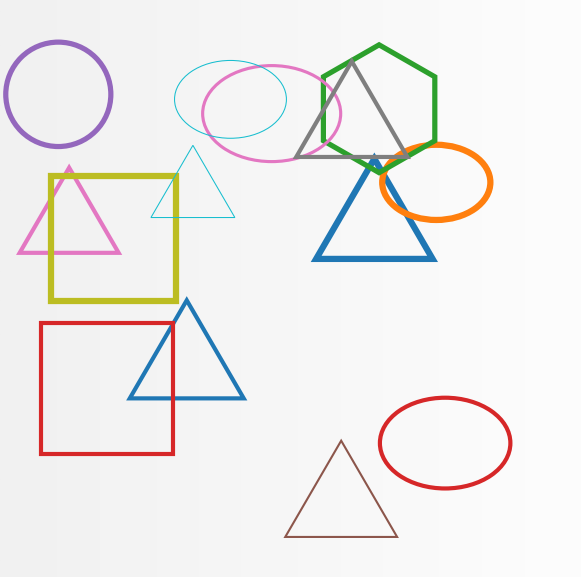[{"shape": "triangle", "thickness": 2, "radius": 0.57, "center": [0.321, 0.366]}, {"shape": "triangle", "thickness": 3, "radius": 0.58, "center": [0.644, 0.609]}, {"shape": "oval", "thickness": 3, "radius": 0.47, "center": [0.751, 0.683]}, {"shape": "hexagon", "thickness": 2.5, "radius": 0.55, "center": [0.652, 0.811]}, {"shape": "oval", "thickness": 2, "radius": 0.56, "center": [0.766, 0.232]}, {"shape": "square", "thickness": 2, "radius": 0.57, "center": [0.184, 0.326]}, {"shape": "circle", "thickness": 2.5, "radius": 0.45, "center": [0.1, 0.836]}, {"shape": "triangle", "thickness": 1, "radius": 0.56, "center": [0.587, 0.125]}, {"shape": "oval", "thickness": 1.5, "radius": 0.59, "center": [0.467, 0.802]}, {"shape": "triangle", "thickness": 2, "radius": 0.49, "center": [0.119, 0.61]}, {"shape": "triangle", "thickness": 2, "radius": 0.55, "center": [0.605, 0.783]}, {"shape": "square", "thickness": 3, "radius": 0.54, "center": [0.195, 0.587]}, {"shape": "triangle", "thickness": 0.5, "radius": 0.42, "center": [0.332, 0.664]}, {"shape": "oval", "thickness": 0.5, "radius": 0.48, "center": [0.397, 0.827]}]